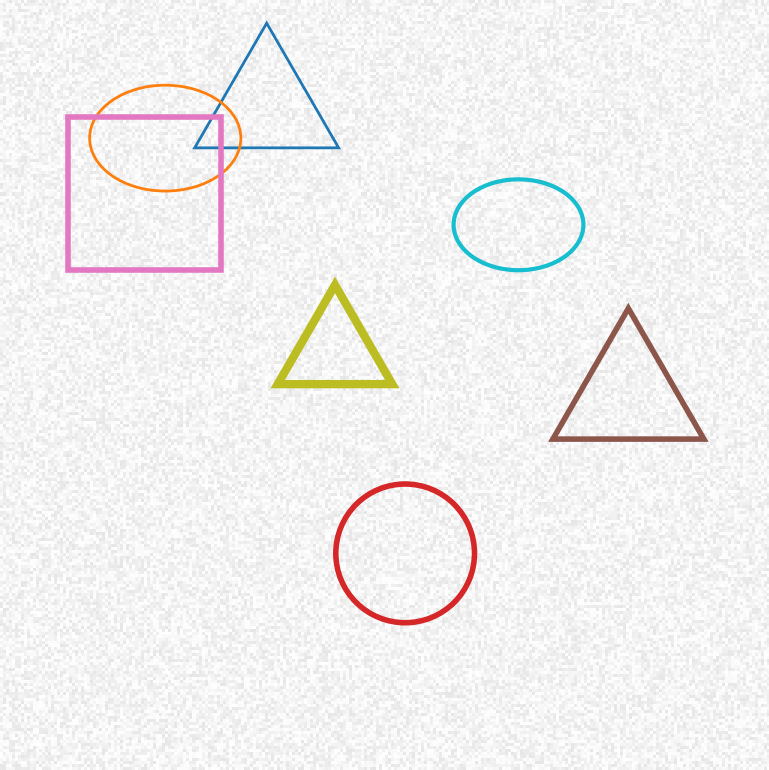[{"shape": "triangle", "thickness": 1, "radius": 0.54, "center": [0.346, 0.862]}, {"shape": "oval", "thickness": 1, "radius": 0.49, "center": [0.215, 0.821]}, {"shape": "circle", "thickness": 2, "radius": 0.45, "center": [0.526, 0.281]}, {"shape": "triangle", "thickness": 2, "radius": 0.57, "center": [0.816, 0.486]}, {"shape": "square", "thickness": 2, "radius": 0.5, "center": [0.188, 0.749]}, {"shape": "triangle", "thickness": 3, "radius": 0.43, "center": [0.435, 0.544]}, {"shape": "oval", "thickness": 1.5, "radius": 0.42, "center": [0.673, 0.708]}]